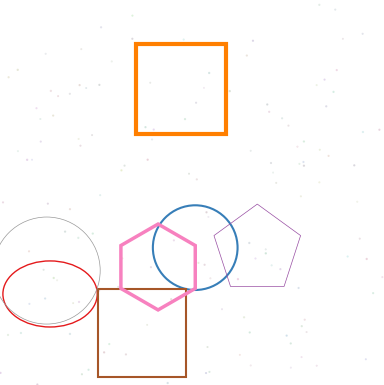[{"shape": "oval", "thickness": 1, "radius": 0.61, "center": [0.13, 0.236]}, {"shape": "circle", "thickness": 1.5, "radius": 0.55, "center": [0.507, 0.357]}, {"shape": "pentagon", "thickness": 0.5, "radius": 0.59, "center": [0.668, 0.352]}, {"shape": "square", "thickness": 3, "radius": 0.58, "center": [0.471, 0.768]}, {"shape": "square", "thickness": 1.5, "radius": 0.57, "center": [0.368, 0.134]}, {"shape": "hexagon", "thickness": 2.5, "radius": 0.56, "center": [0.411, 0.307]}, {"shape": "circle", "thickness": 0.5, "radius": 0.7, "center": [0.121, 0.297]}]